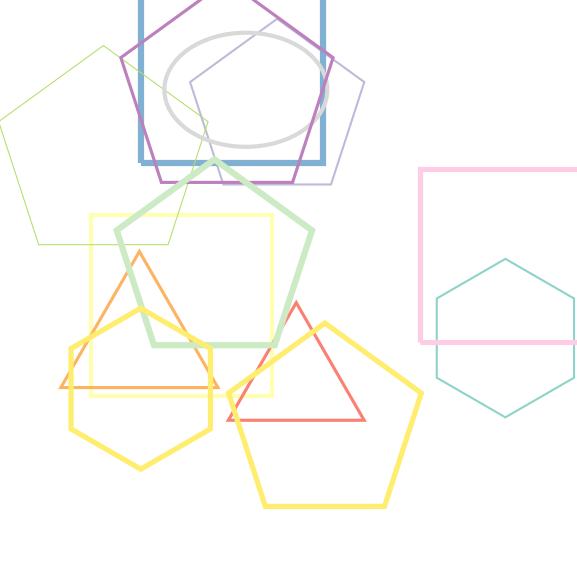[{"shape": "hexagon", "thickness": 1, "radius": 0.69, "center": [0.875, 0.414]}, {"shape": "square", "thickness": 2, "radius": 0.78, "center": [0.314, 0.47]}, {"shape": "pentagon", "thickness": 1, "radius": 0.79, "center": [0.48, 0.808]}, {"shape": "triangle", "thickness": 1.5, "radius": 0.68, "center": [0.513, 0.339]}, {"shape": "square", "thickness": 3, "radius": 0.79, "center": [0.402, 0.874]}, {"shape": "triangle", "thickness": 1.5, "radius": 0.79, "center": [0.241, 0.407]}, {"shape": "pentagon", "thickness": 0.5, "radius": 0.95, "center": [0.179, 0.73]}, {"shape": "square", "thickness": 2.5, "radius": 0.75, "center": [0.877, 0.557]}, {"shape": "oval", "thickness": 2, "radius": 0.71, "center": [0.426, 0.844]}, {"shape": "pentagon", "thickness": 1.5, "radius": 0.97, "center": [0.393, 0.84]}, {"shape": "pentagon", "thickness": 3, "radius": 0.89, "center": [0.371, 0.545]}, {"shape": "pentagon", "thickness": 2.5, "radius": 0.88, "center": [0.563, 0.264]}, {"shape": "hexagon", "thickness": 2.5, "radius": 0.7, "center": [0.244, 0.326]}]